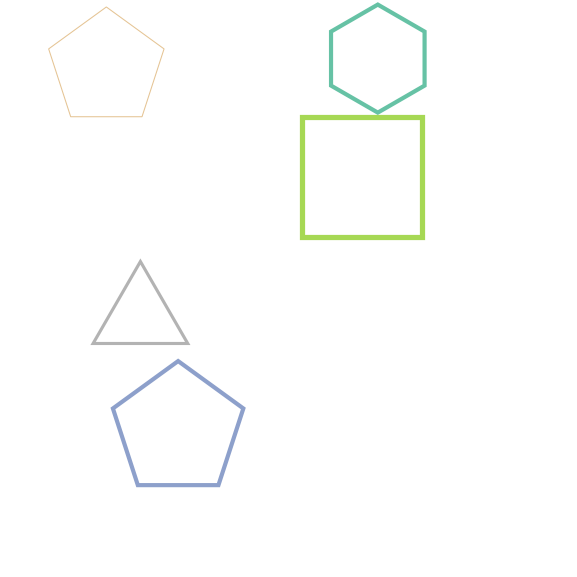[{"shape": "hexagon", "thickness": 2, "radius": 0.47, "center": [0.654, 0.898]}, {"shape": "pentagon", "thickness": 2, "radius": 0.59, "center": [0.308, 0.255]}, {"shape": "square", "thickness": 2.5, "radius": 0.52, "center": [0.627, 0.693]}, {"shape": "pentagon", "thickness": 0.5, "radius": 0.53, "center": [0.184, 0.882]}, {"shape": "triangle", "thickness": 1.5, "radius": 0.47, "center": [0.243, 0.452]}]